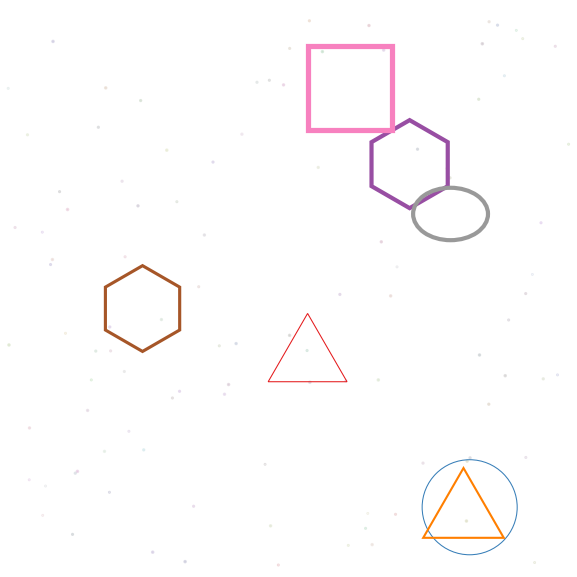[{"shape": "triangle", "thickness": 0.5, "radius": 0.39, "center": [0.533, 0.378]}, {"shape": "circle", "thickness": 0.5, "radius": 0.41, "center": [0.813, 0.121]}, {"shape": "hexagon", "thickness": 2, "radius": 0.38, "center": [0.709, 0.715]}, {"shape": "triangle", "thickness": 1, "radius": 0.4, "center": [0.803, 0.108]}, {"shape": "hexagon", "thickness": 1.5, "radius": 0.37, "center": [0.247, 0.465]}, {"shape": "square", "thickness": 2.5, "radius": 0.37, "center": [0.606, 0.847]}, {"shape": "oval", "thickness": 2, "radius": 0.32, "center": [0.78, 0.629]}]